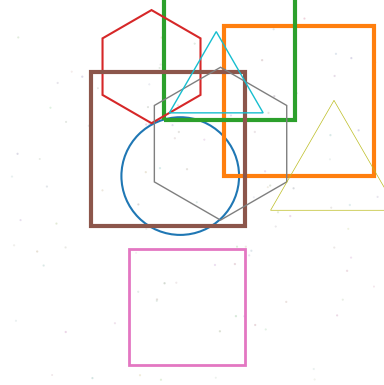[{"shape": "circle", "thickness": 1.5, "radius": 0.76, "center": [0.468, 0.543]}, {"shape": "square", "thickness": 3, "radius": 0.98, "center": [0.776, 0.737]}, {"shape": "square", "thickness": 3, "radius": 0.85, "center": [0.597, 0.859]}, {"shape": "hexagon", "thickness": 1.5, "radius": 0.73, "center": [0.394, 0.827]}, {"shape": "square", "thickness": 3, "radius": 1.0, "center": [0.436, 0.613]}, {"shape": "square", "thickness": 2, "radius": 0.75, "center": [0.486, 0.203]}, {"shape": "hexagon", "thickness": 1, "radius": 0.99, "center": [0.573, 0.627]}, {"shape": "triangle", "thickness": 0.5, "radius": 0.95, "center": [0.868, 0.549]}, {"shape": "triangle", "thickness": 1, "radius": 0.7, "center": [0.562, 0.777]}]